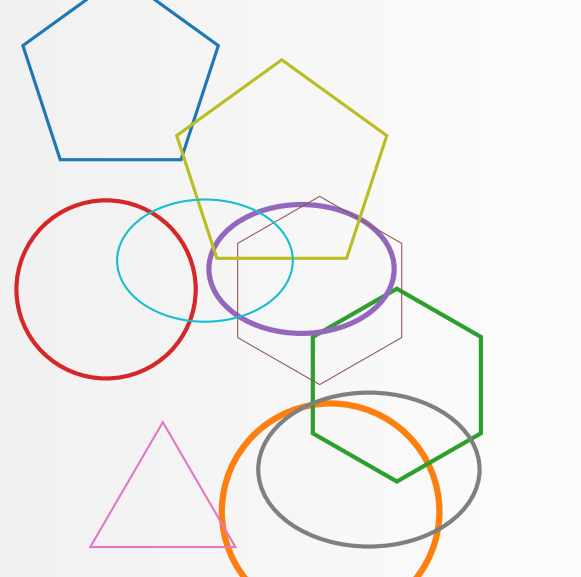[{"shape": "pentagon", "thickness": 1.5, "radius": 0.88, "center": [0.207, 0.866]}, {"shape": "circle", "thickness": 3, "radius": 0.94, "center": [0.569, 0.113]}, {"shape": "hexagon", "thickness": 2, "radius": 0.83, "center": [0.683, 0.332]}, {"shape": "circle", "thickness": 2, "radius": 0.77, "center": [0.182, 0.498]}, {"shape": "oval", "thickness": 2.5, "radius": 0.8, "center": [0.519, 0.533]}, {"shape": "hexagon", "thickness": 0.5, "radius": 0.81, "center": [0.55, 0.496]}, {"shape": "triangle", "thickness": 1, "radius": 0.72, "center": [0.28, 0.124]}, {"shape": "oval", "thickness": 2, "radius": 0.95, "center": [0.635, 0.186]}, {"shape": "pentagon", "thickness": 1.5, "radius": 0.95, "center": [0.485, 0.706]}, {"shape": "oval", "thickness": 1, "radius": 0.76, "center": [0.353, 0.548]}]